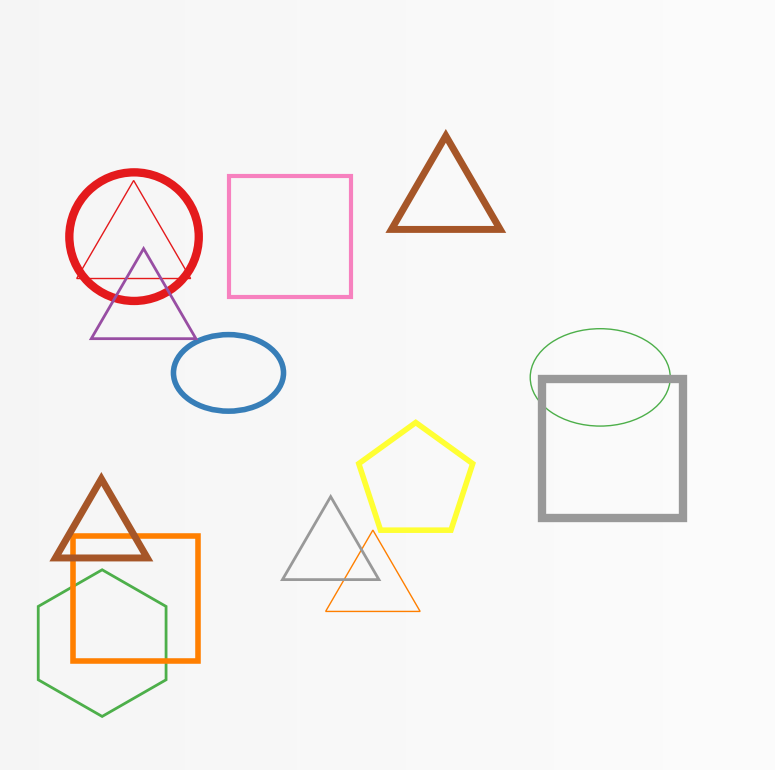[{"shape": "circle", "thickness": 3, "radius": 0.42, "center": [0.173, 0.693]}, {"shape": "triangle", "thickness": 0.5, "radius": 0.42, "center": [0.172, 0.681]}, {"shape": "oval", "thickness": 2, "radius": 0.36, "center": [0.295, 0.516]}, {"shape": "oval", "thickness": 0.5, "radius": 0.45, "center": [0.774, 0.51]}, {"shape": "hexagon", "thickness": 1, "radius": 0.48, "center": [0.132, 0.165]}, {"shape": "triangle", "thickness": 1, "radius": 0.39, "center": [0.185, 0.599]}, {"shape": "square", "thickness": 2, "radius": 0.4, "center": [0.174, 0.223]}, {"shape": "triangle", "thickness": 0.5, "radius": 0.35, "center": [0.481, 0.241]}, {"shape": "pentagon", "thickness": 2, "radius": 0.39, "center": [0.536, 0.374]}, {"shape": "triangle", "thickness": 2.5, "radius": 0.34, "center": [0.131, 0.31]}, {"shape": "triangle", "thickness": 2.5, "radius": 0.4, "center": [0.575, 0.743]}, {"shape": "square", "thickness": 1.5, "radius": 0.4, "center": [0.374, 0.693]}, {"shape": "square", "thickness": 3, "radius": 0.45, "center": [0.79, 0.417]}, {"shape": "triangle", "thickness": 1, "radius": 0.36, "center": [0.427, 0.283]}]